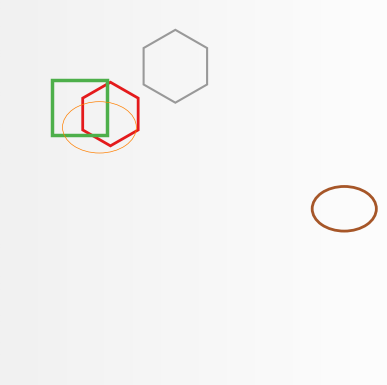[{"shape": "hexagon", "thickness": 2, "radius": 0.41, "center": [0.285, 0.704]}, {"shape": "square", "thickness": 2.5, "radius": 0.36, "center": [0.205, 0.722]}, {"shape": "oval", "thickness": 0.5, "radius": 0.48, "center": [0.257, 0.669]}, {"shape": "oval", "thickness": 2, "radius": 0.41, "center": [0.888, 0.458]}, {"shape": "hexagon", "thickness": 1.5, "radius": 0.47, "center": [0.453, 0.828]}]